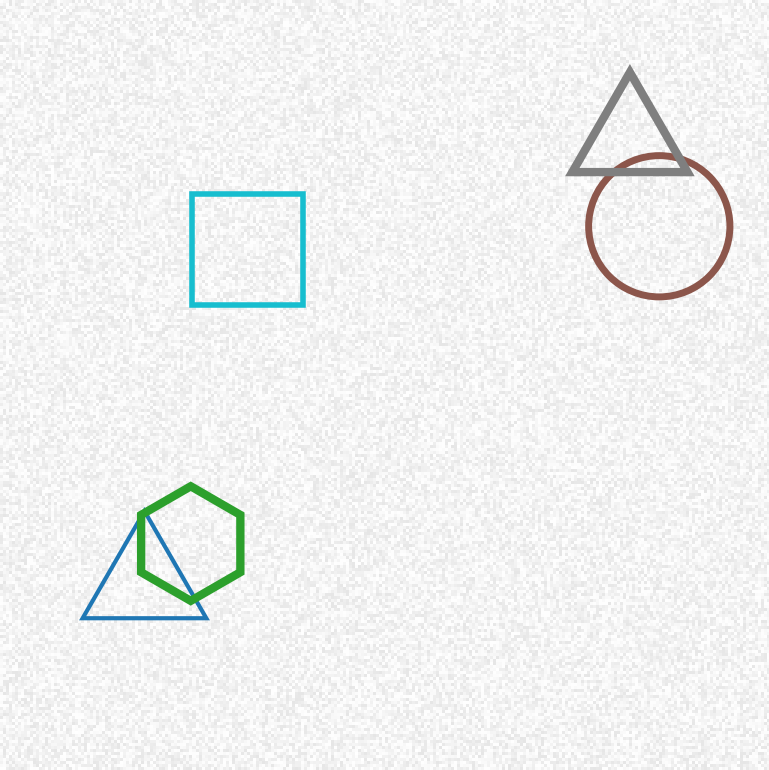[{"shape": "triangle", "thickness": 1.5, "radius": 0.46, "center": [0.188, 0.243]}, {"shape": "hexagon", "thickness": 3, "radius": 0.37, "center": [0.248, 0.294]}, {"shape": "circle", "thickness": 2.5, "radius": 0.46, "center": [0.856, 0.706]}, {"shape": "triangle", "thickness": 3, "radius": 0.43, "center": [0.818, 0.82]}, {"shape": "square", "thickness": 2, "radius": 0.36, "center": [0.321, 0.676]}]